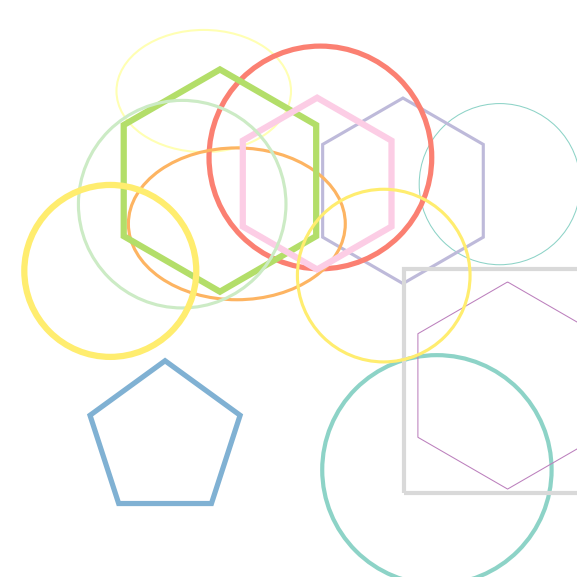[{"shape": "circle", "thickness": 2, "radius": 0.99, "center": [0.757, 0.186]}, {"shape": "circle", "thickness": 0.5, "radius": 0.7, "center": [0.865, 0.68]}, {"shape": "oval", "thickness": 1, "radius": 0.76, "center": [0.353, 0.842]}, {"shape": "hexagon", "thickness": 1.5, "radius": 0.8, "center": [0.698, 0.669]}, {"shape": "circle", "thickness": 2.5, "radius": 0.96, "center": [0.555, 0.726]}, {"shape": "pentagon", "thickness": 2.5, "radius": 0.68, "center": [0.286, 0.238]}, {"shape": "oval", "thickness": 1.5, "radius": 0.94, "center": [0.41, 0.612]}, {"shape": "hexagon", "thickness": 3, "radius": 0.96, "center": [0.381, 0.686]}, {"shape": "hexagon", "thickness": 3, "radius": 0.74, "center": [0.549, 0.681]}, {"shape": "square", "thickness": 2, "radius": 0.97, "center": [0.894, 0.339]}, {"shape": "hexagon", "thickness": 0.5, "radius": 0.9, "center": [0.879, 0.332]}, {"shape": "circle", "thickness": 1.5, "radius": 0.9, "center": [0.315, 0.646]}, {"shape": "circle", "thickness": 3, "radius": 0.74, "center": [0.191, 0.53]}, {"shape": "circle", "thickness": 1.5, "radius": 0.75, "center": [0.664, 0.522]}]